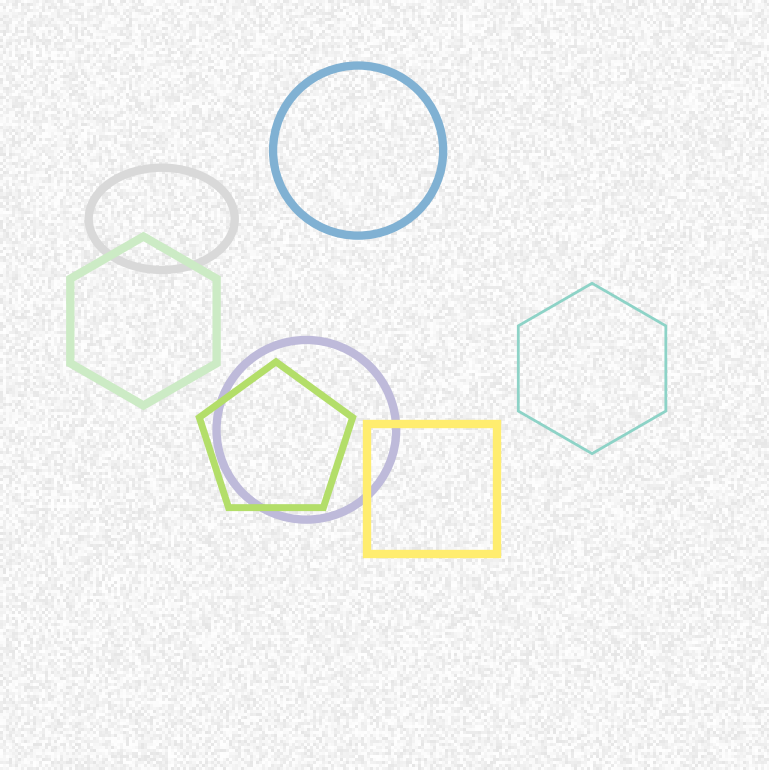[{"shape": "hexagon", "thickness": 1, "radius": 0.55, "center": [0.769, 0.521]}, {"shape": "circle", "thickness": 3, "radius": 0.58, "center": [0.398, 0.442]}, {"shape": "circle", "thickness": 3, "radius": 0.55, "center": [0.465, 0.804]}, {"shape": "pentagon", "thickness": 2.5, "radius": 0.52, "center": [0.358, 0.425]}, {"shape": "oval", "thickness": 3, "radius": 0.47, "center": [0.21, 0.716]}, {"shape": "hexagon", "thickness": 3, "radius": 0.55, "center": [0.186, 0.583]}, {"shape": "square", "thickness": 3, "radius": 0.42, "center": [0.561, 0.365]}]